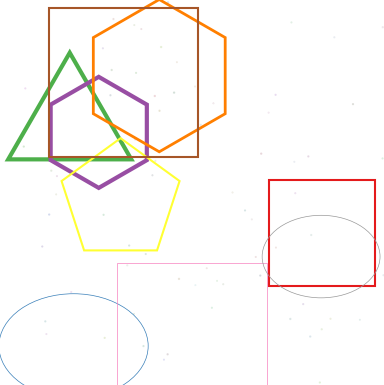[{"shape": "square", "thickness": 1.5, "radius": 0.68, "center": [0.836, 0.395]}, {"shape": "oval", "thickness": 0.5, "radius": 0.97, "center": [0.191, 0.101]}, {"shape": "triangle", "thickness": 3, "radius": 0.92, "center": [0.181, 0.678]}, {"shape": "hexagon", "thickness": 3, "radius": 0.72, "center": [0.256, 0.656]}, {"shape": "hexagon", "thickness": 2, "radius": 0.99, "center": [0.414, 0.804]}, {"shape": "pentagon", "thickness": 1.5, "radius": 0.81, "center": [0.313, 0.48]}, {"shape": "square", "thickness": 1.5, "radius": 0.97, "center": [0.321, 0.787]}, {"shape": "square", "thickness": 0.5, "radius": 0.97, "center": [0.498, 0.123]}, {"shape": "oval", "thickness": 0.5, "radius": 0.77, "center": [0.834, 0.334]}]